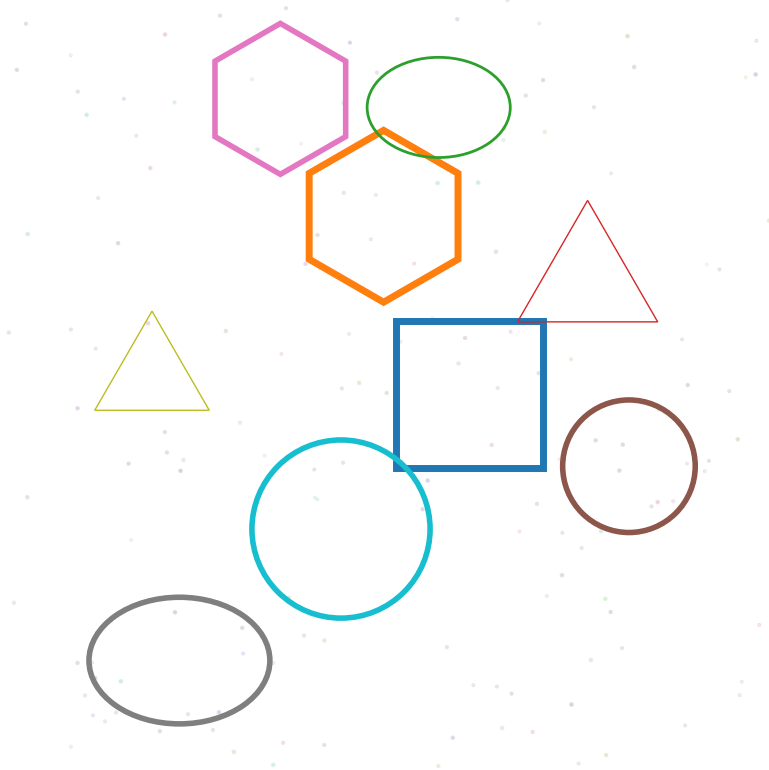[{"shape": "square", "thickness": 2.5, "radius": 0.48, "center": [0.61, 0.488]}, {"shape": "hexagon", "thickness": 2.5, "radius": 0.56, "center": [0.498, 0.719]}, {"shape": "oval", "thickness": 1, "radius": 0.46, "center": [0.57, 0.86]}, {"shape": "triangle", "thickness": 0.5, "radius": 0.53, "center": [0.763, 0.635]}, {"shape": "circle", "thickness": 2, "radius": 0.43, "center": [0.817, 0.395]}, {"shape": "hexagon", "thickness": 2, "radius": 0.49, "center": [0.364, 0.872]}, {"shape": "oval", "thickness": 2, "radius": 0.59, "center": [0.233, 0.142]}, {"shape": "triangle", "thickness": 0.5, "radius": 0.43, "center": [0.197, 0.51]}, {"shape": "circle", "thickness": 2, "radius": 0.58, "center": [0.443, 0.313]}]